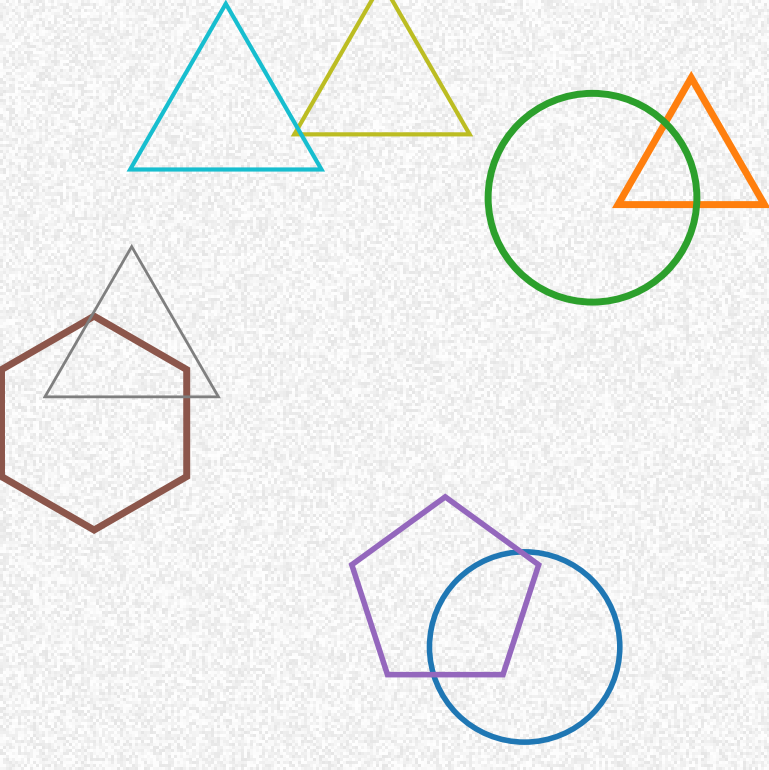[{"shape": "circle", "thickness": 2, "radius": 0.62, "center": [0.681, 0.16]}, {"shape": "triangle", "thickness": 2.5, "radius": 0.55, "center": [0.898, 0.789]}, {"shape": "circle", "thickness": 2.5, "radius": 0.68, "center": [0.769, 0.743]}, {"shape": "pentagon", "thickness": 2, "radius": 0.64, "center": [0.578, 0.227]}, {"shape": "hexagon", "thickness": 2.5, "radius": 0.69, "center": [0.122, 0.451]}, {"shape": "triangle", "thickness": 1, "radius": 0.65, "center": [0.171, 0.55]}, {"shape": "triangle", "thickness": 1.5, "radius": 0.66, "center": [0.496, 0.891]}, {"shape": "triangle", "thickness": 1.5, "radius": 0.72, "center": [0.293, 0.852]}]